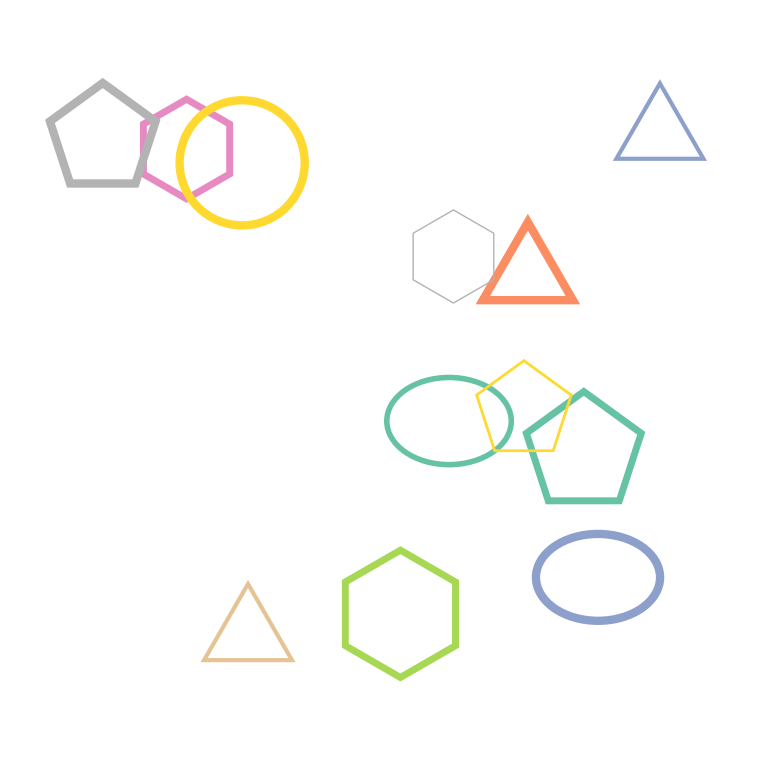[{"shape": "pentagon", "thickness": 2.5, "radius": 0.39, "center": [0.758, 0.413]}, {"shape": "oval", "thickness": 2, "radius": 0.4, "center": [0.583, 0.453]}, {"shape": "triangle", "thickness": 3, "radius": 0.34, "center": [0.686, 0.644]}, {"shape": "triangle", "thickness": 1.5, "radius": 0.33, "center": [0.857, 0.826]}, {"shape": "oval", "thickness": 3, "radius": 0.4, "center": [0.777, 0.25]}, {"shape": "hexagon", "thickness": 2.5, "radius": 0.32, "center": [0.242, 0.806]}, {"shape": "hexagon", "thickness": 2.5, "radius": 0.41, "center": [0.52, 0.203]}, {"shape": "pentagon", "thickness": 1, "radius": 0.32, "center": [0.68, 0.467]}, {"shape": "circle", "thickness": 3, "radius": 0.41, "center": [0.315, 0.789]}, {"shape": "triangle", "thickness": 1.5, "radius": 0.33, "center": [0.322, 0.176]}, {"shape": "pentagon", "thickness": 3, "radius": 0.36, "center": [0.133, 0.82]}, {"shape": "hexagon", "thickness": 0.5, "radius": 0.3, "center": [0.589, 0.667]}]